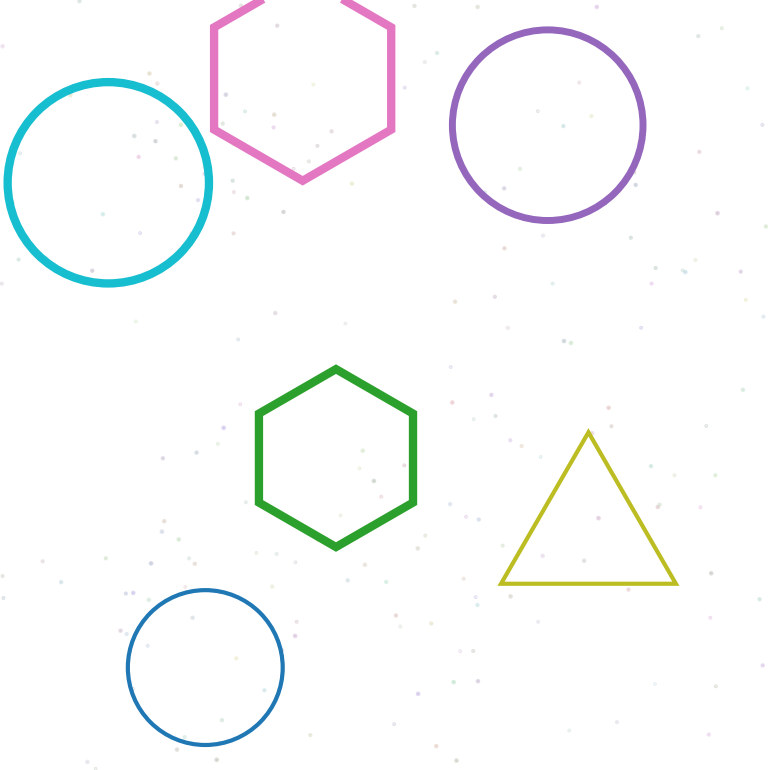[{"shape": "circle", "thickness": 1.5, "radius": 0.5, "center": [0.267, 0.133]}, {"shape": "hexagon", "thickness": 3, "radius": 0.58, "center": [0.436, 0.405]}, {"shape": "circle", "thickness": 2.5, "radius": 0.62, "center": [0.711, 0.837]}, {"shape": "hexagon", "thickness": 3, "radius": 0.66, "center": [0.393, 0.898]}, {"shape": "triangle", "thickness": 1.5, "radius": 0.66, "center": [0.764, 0.307]}, {"shape": "circle", "thickness": 3, "radius": 0.65, "center": [0.141, 0.763]}]